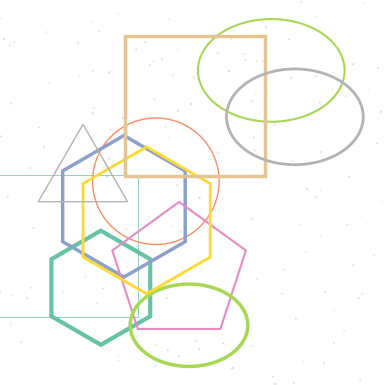[{"shape": "square", "thickness": 0.5, "radius": 0.93, "center": [0.173, 0.361]}, {"shape": "hexagon", "thickness": 3, "radius": 0.74, "center": [0.262, 0.253]}, {"shape": "circle", "thickness": 1, "radius": 0.82, "center": [0.405, 0.529]}, {"shape": "hexagon", "thickness": 2.5, "radius": 0.92, "center": [0.322, 0.464]}, {"shape": "pentagon", "thickness": 1.5, "radius": 0.91, "center": [0.465, 0.293]}, {"shape": "oval", "thickness": 1.5, "radius": 0.95, "center": [0.705, 0.817]}, {"shape": "oval", "thickness": 2.5, "radius": 0.76, "center": [0.491, 0.155]}, {"shape": "hexagon", "thickness": 2, "radius": 0.95, "center": [0.381, 0.428]}, {"shape": "square", "thickness": 2.5, "radius": 0.91, "center": [0.507, 0.725]}, {"shape": "triangle", "thickness": 1, "radius": 0.67, "center": [0.216, 0.543]}, {"shape": "oval", "thickness": 2, "radius": 0.89, "center": [0.766, 0.697]}]